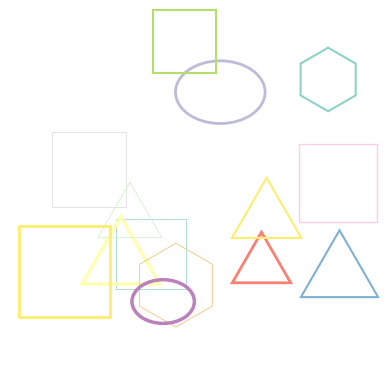[{"shape": "hexagon", "thickness": 1.5, "radius": 0.41, "center": [0.852, 0.794]}, {"shape": "square", "thickness": 0.5, "radius": 0.46, "center": [0.393, 0.34]}, {"shape": "triangle", "thickness": 2.5, "radius": 0.58, "center": [0.314, 0.321]}, {"shape": "oval", "thickness": 2, "radius": 0.58, "center": [0.572, 0.761]}, {"shape": "triangle", "thickness": 2, "radius": 0.44, "center": [0.679, 0.309]}, {"shape": "triangle", "thickness": 1.5, "radius": 0.58, "center": [0.882, 0.286]}, {"shape": "hexagon", "thickness": 0.5, "radius": 0.54, "center": [0.457, 0.259]}, {"shape": "square", "thickness": 1.5, "radius": 0.41, "center": [0.48, 0.893]}, {"shape": "square", "thickness": 1, "radius": 0.51, "center": [0.878, 0.525]}, {"shape": "square", "thickness": 0.5, "radius": 0.48, "center": [0.231, 0.56]}, {"shape": "oval", "thickness": 2.5, "radius": 0.41, "center": [0.424, 0.217]}, {"shape": "triangle", "thickness": 0.5, "radius": 0.48, "center": [0.337, 0.431]}, {"shape": "triangle", "thickness": 1.5, "radius": 0.52, "center": [0.693, 0.434]}, {"shape": "square", "thickness": 2, "radius": 0.59, "center": [0.167, 0.294]}]